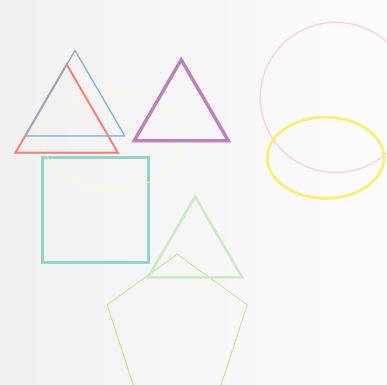[{"shape": "square", "thickness": 2, "radius": 0.68, "center": [0.246, 0.457]}, {"shape": "oval", "thickness": 0.5, "radius": 0.91, "center": [0.292, 0.637]}, {"shape": "triangle", "thickness": 1.5, "radius": 0.76, "center": [0.172, 0.68]}, {"shape": "triangle", "thickness": 1, "radius": 0.74, "center": [0.194, 0.721]}, {"shape": "pentagon", "thickness": 0.5, "radius": 0.95, "center": [0.457, 0.149]}, {"shape": "circle", "thickness": 1, "radius": 0.98, "center": [0.867, 0.747]}, {"shape": "triangle", "thickness": 2.5, "radius": 0.7, "center": [0.468, 0.705]}, {"shape": "triangle", "thickness": 2, "radius": 0.7, "center": [0.504, 0.35]}, {"shape": "oval", "thickness": 2, "radius": 0.75, "center": [0.84, 0.59]}]